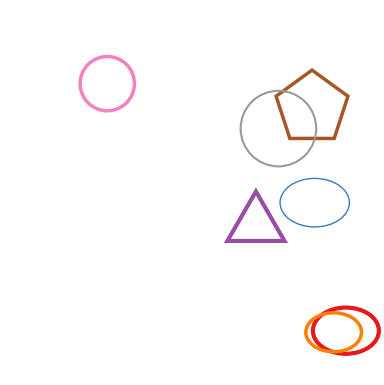[{"shape": "oval", "thickness": 3, "radius": 0.43, "center": [0.898, 0.141]}, {"shape": "oval", "thickness": 1, "radius": 0.45, "center": [0.817, 0.474]}, {"shape": "triangle", "thickness": 3, "radius": 0.43, "center": [0.665, 0.417]}, {"shape": "oval", "thickness": 2.5, "radius": 0.36, "center": [0.867, 0.137]}, {"shape": "pentagon", "thickness": 2.5, "radius": 0.49, "center": [0.81, 0.72]}, {"shape": "circle", "thickness": 2.5, "radius": 0.35, "center": [0.279, 0.783]}, {"shape": "circle", "thickness": 1.5, "radius": 0.49, "center": [0.723, 0.666]}]